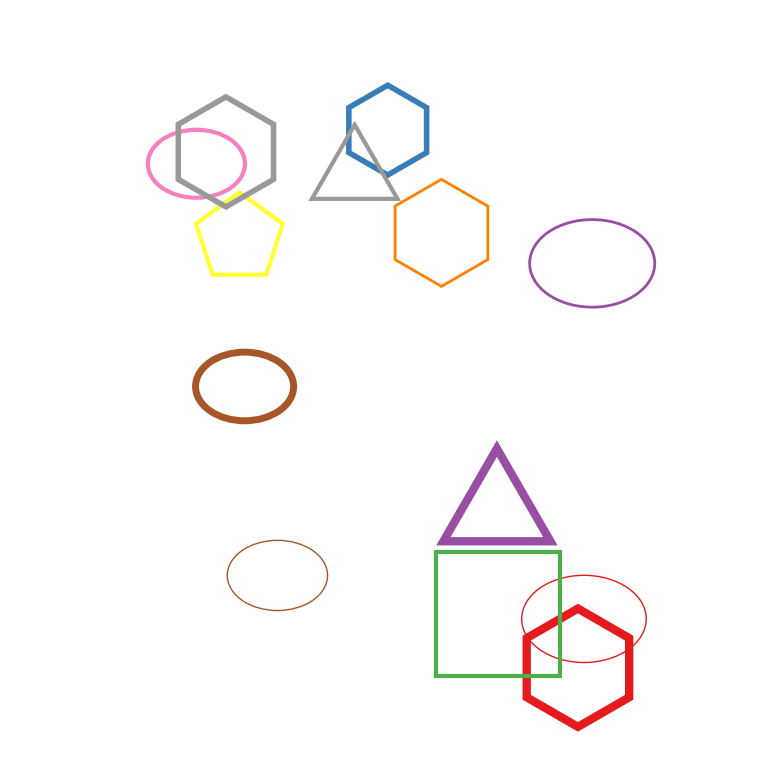[{"shape": "oval", "thickness": 0.5, "radius": 0.4, "center": [0.758, 0.196]}, {"shape": "hexagon", "thickness": 3, "radius": 0.38, "center": [0.751, 0.133]}, {"shape": "hexagon", "thickness": 2, "radius": 0.29, "center": [0.504, 0.831]}, {"shape": "square", "thickness": 1.5, "radius": 0.4, "center": [0.647, 0.203]}, {"shape": "triangle", "thickness": 3, "radius": 0.4, "center": [0.645, 0.337]}, {"shape": "oval", "thickness": 1, "radius": 0.41, "center": [0.769, 0.658]}, {"shape": "hexagon", "thickness": 1, "radius": 0.35, "center": [0.573, 0.698]}, {"shape": "pentagon", "thickness": 1.5, "radius": 0.3, "center": [0.311, 0.691]}, {"shape": "oval", "thickness": 2.5, "radius": 0.32, "center": [0.318, 0.498]}, {"shape": "oval", "thickness": 0.5, "radius": 0.33, "center": [0.36, 0.253]}, {"shape": "oval", "thickness": 1.5, "radius": 0.32, "center": [0.255, 0.787]}, {"shape": "triangle", "thickness": 1.5, "radius": 0.32, "center": [0.461, 0.774]}, {"shape": "hexagon", "thickness": 2, "radius": 0.36, "center": [0.293, 0.803]}]